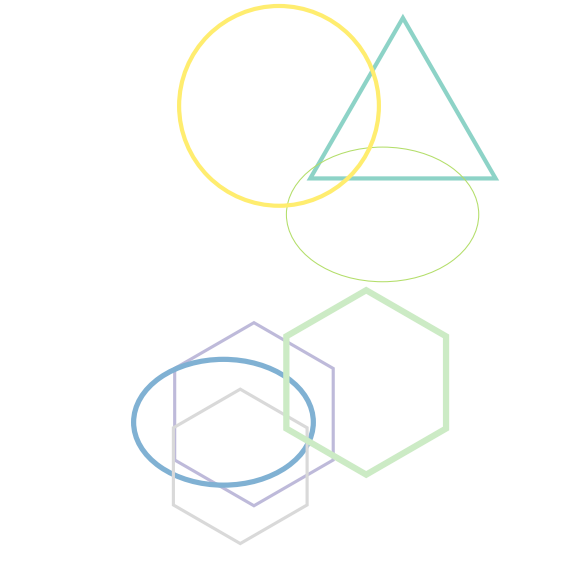[{"shape": "triangle", "thickness": 2, "radius": 0.93, "center": [0.698, 0.783]}, {"shape": "hexagon", "thickness": 1.5, "radius": 0.79, "center": [0.44, 0.282]}, {"shape": "oval", "thickness": 2.5, "radius": 0.78, "center": [0.387, 0.268]}, {"shape": "oval", "thickness": 0.5, "radius": 0.83, "center": [0.662, 0.628]}, {"shape": "hexagon", "thickness": 1.5, "radius": 0.67, "center": [0.416, 0.192]}, {"shape": "hexagon", "thickness": 3, "radius": 0.8, "center": [0.634, 0.337]}, {"shape": "circle", "thickness": 2, "radius": 0.86, "center": [0.483, 0.816]}]